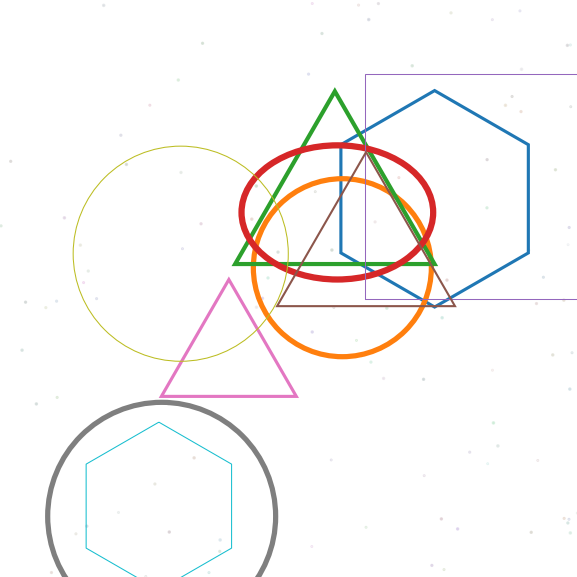[{"shape": "hexagon", "thickness": 1.5, "radius": 0.94, "center": [0.753, 0.655]}, {"shape": "circle", "thickness": 2.5, "radius": 0.77, "center": [0.593, 0.536]}, {"shape": "triangle", "thickness": 2, "radius": 1.0, "center": [0.58, 0.642]}, {"shape": "oval", "thickness": 3, "radius": 0.83, "center": [0.584, 0.631]}, {"shape": "square", "thickness": 0.5, "radius": 0.97, "center": [0.827, 0.676]}, {"shape": "triangle", "thickness": 1, "radius": 0.89, "center": [0.634, 0.558]}, {"shape": "triangle", "thickness": 1.5, "radius": 0.67, "center": [0.396, 0.38]}, {"shape": "circle", "thickness": 2.5, "radius": 0.99, "center": [0.28, 0.105]}, {"shape": "circle", "thickness": 0.5, "radius": 0.93, "center": [0.313, 0.56]}, {"shape": "hexagon", "thickness": 0.5, "radius": 0.73, "center": [0.275, 0.123]}]